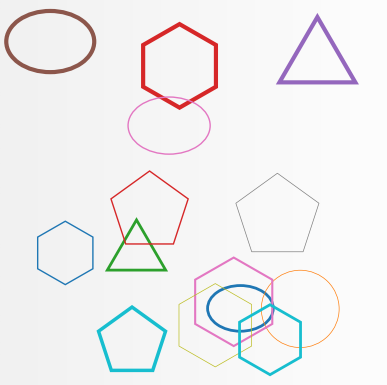[{"shape": "oval", "thickness": 2, "radius": 0.42, "center": [0.62, 0.199]}, {"shape": "hexagon", "thickness": 1, "radius": 0.41, "center": [0.168, 0.343]}, {"shape": "circle", "thickness": 0.5, "radius": 0.5, "center": [0.775, 0.198]}, {"shape": "triangle", "thickness": 2, "radius": 0.43, "center": [0.352, 0.342]}, {"shape": "pentagon", "thickness": 1, "radius": 0.52, "center": [0.386, 0.451]}, {"shape": "hexagon", "thickness": 3, "radius": 0.54, "center": [0.463, 0.829]}, {"shape": "triangle", "thickness": 3, "radius": 0.57, "center": [0.819, 0.843]}, {"shape": "oval", "thickness": 3, "radius": 0.57, "center": [0.13, 0.892]}, {"shape": "oval", "thickness": 1, "radius": 0.53, "center": [0.436, 0.674]}, {"shape": "hexagon", "thickness": 1.5, "radius": 0.57, "center": [0.603, 0.216]}, {"shape": "pentagon", "thickness": 0.5, "radius": 0.56, "center": [0.716, 0.437]}, {"shape": "hexagon", "thickness": 0.5, "radius": 0.54, "center": [0.556, 0.155]}, {"shape": "hexagon", "thickness": 2, "radius": 0.45, "center": [0.697, 0.118]}, {"shape": "pentagon", "thickness": 2.5, "radius": 0.45, "center": [0.341, 0.111]}]